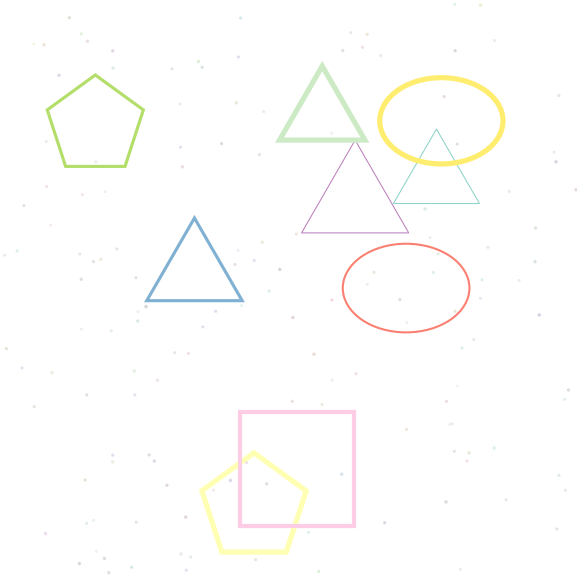[{"shape": "triangle", "thickness": 0.5, "radius": 0.43, "center": [0.756, 0.69]}, {"shape": "pentagon", "thickness": 2.5, "radius": 0.47, "center": [0.44, 0.12]}, {"shape": "oval", "thickness": 1, "radius": 0.55, "center": [0.703, 0.5]}, {"shape": "triangle", "thickness": 1.5, "radius": 0.48, "center": [0.337, 0.526]}, {"shape": "pentagon", "thickness": 1.5, "radius": 0.44, "center": [0.165, 0.782]}, {"shape": "square", "thickness": 2, "radius": 0.49, "center": [0.514, 0.187]}, {"shape": "triangle", "thickness": 0.5, "radius": 0.54, "center": [0.615, 0.649]}, {"shape": "triangle", "thickness": 2.5, "radius": 0.43, "center": [0.558, 0.799]}, {"shape": "oval", "thickness": 2.5, "radius": 0.53, "center": [0.764, 0.79]}]